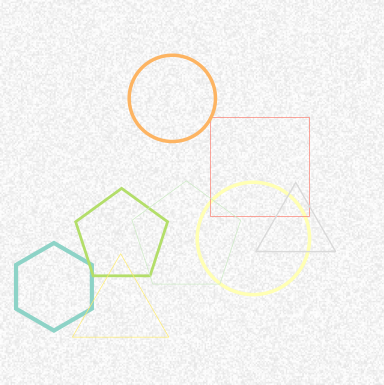[{"shape": "hexagon", "thickness": 3, "radius": 0.57, "center": [0.14, 0.255]}, {"shape": "circle", "thickness": 2.5, "radius": 0.73, "center": [0.658, 0.381]}, {"shape": "square", "thickness": 0.5, "radius": 0.64, "center": [0.674, 0.568]}, {"shape": "circle", "thickness": 2.5, "radius": 0.56, "center": [0.448, 0.744]}, {"shape": "pentagon", "thickness": 2, "radius": 0.63, "center": [0.316, 0.385]}, {"shape": "triangle", "thickness": 1, "radius": 0.6, "center": [0.768, 0.406]}, {"shape": "pentagon", "thickness": 0.5, "radius": 0.74, "center": [0.484, 0.382]}, {"shape": "triangle", "thickness": 0.5, "radius": 0.72, "center": [0.313, 0.197]}]